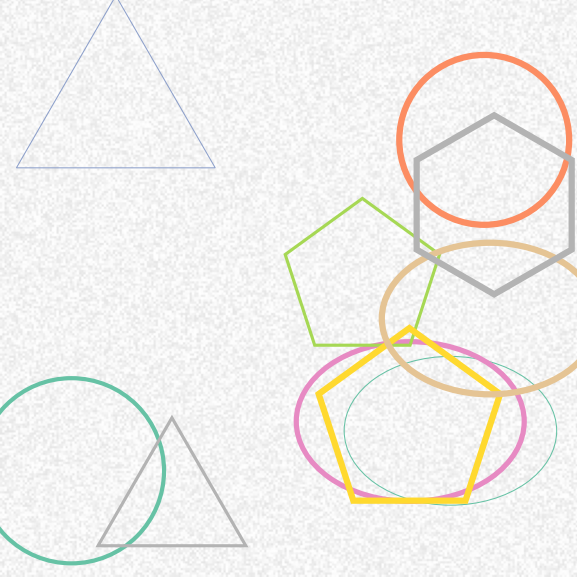[{"shape": "oval", "thickness": 0.5, "radius": 0.92, "center": [0.78, 0.253]}, {"shape": "circle", "thickness": 2, "radius": 0.8, "center": [0.124, 0.184]}, {"shape": "circle", "thickness": 3, "radius": 0.74, "center": [0.838, 0.757]}, {"shape": "triangle", "thickness": 0.5, "radius": 0.99, "center": [0.201, 0.808]}, {"shape": "oval", "thickness": 2.5, "radius": 0.99, "center": [0.71, 0.269]}, {"shape": "pentagon", "thickness": 1.5, "radius": 0.7, "center": [0.627, 0.515]}, {"shape": "pentagon", "thickness": 3, "radius": 0.83, "center": [0.709, 0.266]}, {"shape": "oval", "thickness": 3, "radius": 0.94, "center": [0.849, 0.448]}, {"shape": "hexagon", "thickness": 3, "radius": 0.77, "center": [0.856, 0.645]}, {"shape": "triangle", "thickness": 1.5, "radius": 0.74, "center": [0.298, 0.128]}]